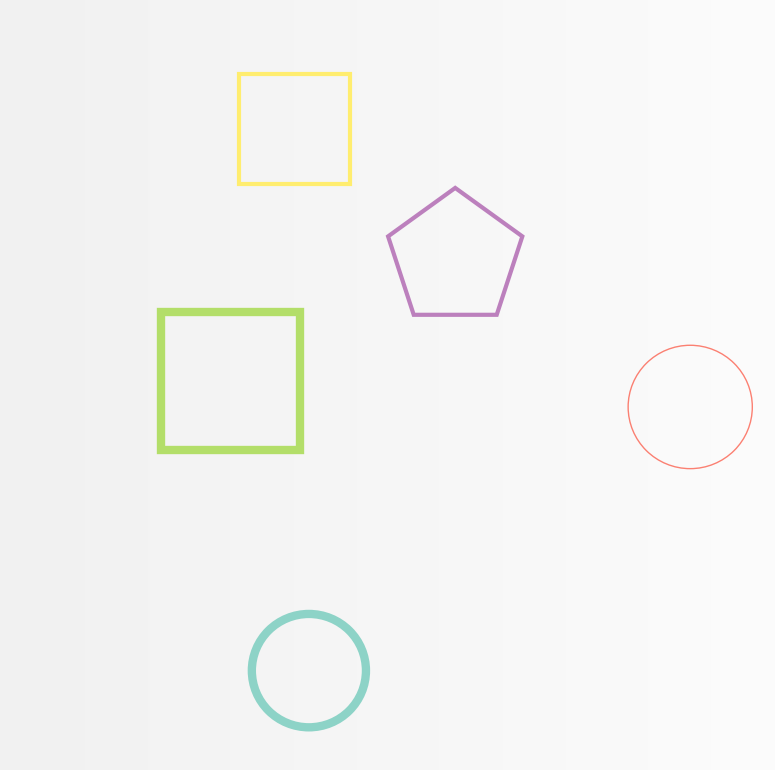[{"shape": "circle", "thickness": 3, "radius": 0.37, "center": [0.399, 0.129]}, {"shape": "circle", "thickness": 0.5, "radius": 0.4, "center": [0.891, 0.471]}, {"shape": "square", "thickness": 3, "radius": 0.45, "center": [0.298, 0.505]}, {"shape": "pentagon", "thickness": 1.5, "radius": 0.46, "center": [0.587, 0.665]}, {"shape": "square", "thickness": 1.5, "radius": 0.36, "center": [0.38, 0.832]}]